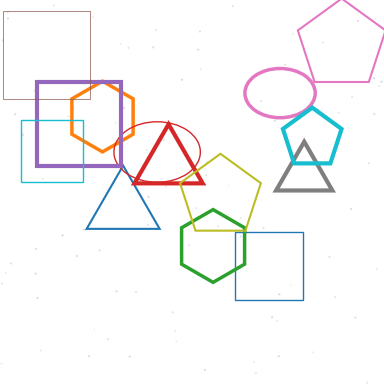[{"shape": "square", "thickness": 1, "radius": 0.45, "center": [0.699, 0.309]}, {"shape": "triangle", "thickness": 1.5, "radius": 0.55, "center": [0.32, 0.46]}, {"shape": "hexagon", "thickness": 2.5, "radius": 0.46, "center": [0.266, 0.697]}, {"shape": "hexagon", "thickness": 2.5, "radius": 0.47, "center": [0.554, 0.361]}, {"shape": "triangle", "thickness": 3, "radius": 0.51, "center": [0.438, 0.575]}, {"shape": "oval", "thickness": 1, "radius": 0.56, "center": [0.408, 0.605]}, {"shape": "square", "thickness": 3, "radius": 0.54, "center": [0.206, 0.677]}, {"shape": "square", "thickness": 0.5, "radius": 0.57, "center": [0.121, 0.857]}, {"shape": "oval", "thickness": 2.5, "radius": 0.46, "center": [0.727, 0.758]}, {"shape": "pentagon", "thickness": 1.5, "radius": 0.6, "center": [0.888, 0.884]}, {"shape": "triangle", "thickness": 3, "radius": 0.42, "center": [0.79, 0.547]}, {"shape": "pentagon", "thickness": 1.5, "radius": 0.55, "center": [0.573, 0.49]}, {"shape": "pentagon", "thickness": 3, "radius": 0.4, "center": [0.811, 0.64]}, {"shape": "square", "thickness": 1, "radius": 0.4, "center": [0.135, 0.608]}]